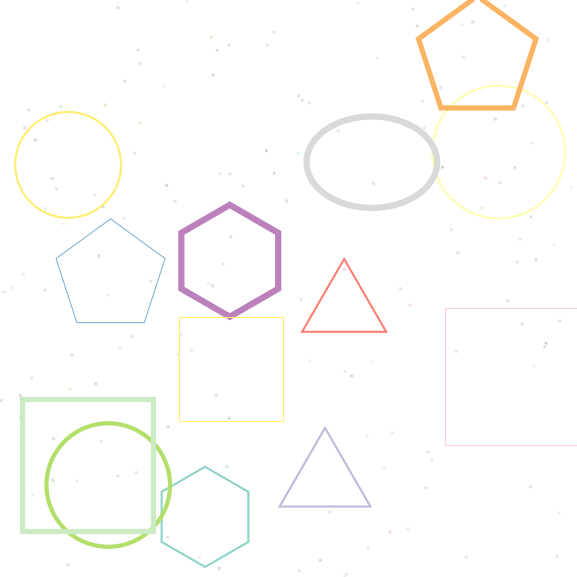[{"shape": "hexagon", "thickness": 1, "radius": 0.43, "center": [0.355, 0.104]}, {"shape": "circle", "thickness": 1, "radius": 0.57, "center": [0.863, 0.736]}, {"shape": "triangle", "thickness": 1, "radius": 0.45, "center": [0.563, 0.167]}, {"shape": "triangle", "thickness": 1, "radius": 0.42, "center": [0.596, 0.467]}, {"shape": "pentagon", "thickness": 0.5, "radius": 0.5, "center": [0.191, 0.521]}, {"shape": "pentagon", "thickness": 2.5, "radius": 0.53, "center": [0.826, 0.899]}, {"shape": "circle", "thickness": 2, "radius": 0.53, "center": [0.187, 0.159]}, {"shape": "square", "thickness": 0.5, "radius": 0.59, "center": [0.888, 0.347]}, {"shape": "oval", "thickness": 3, "radius": 0.57, "center": [0.644, 0.718]}, {"shape": "hexagon", "thickness": 3, "radius": 0.48, "center": [0.398, 0.548]}, {"shape": "square", "thickness": 2.5, "radius": 0.57, "center": [0.151, 0.194]}, {"shape": "square", "thickness": 0.5, "radius": 0.45, "center": [0.4, 0.361]}, {"shape": "circle", "thickness": 1, "radius": 0.46, "center": [0.118, 0.714]}]